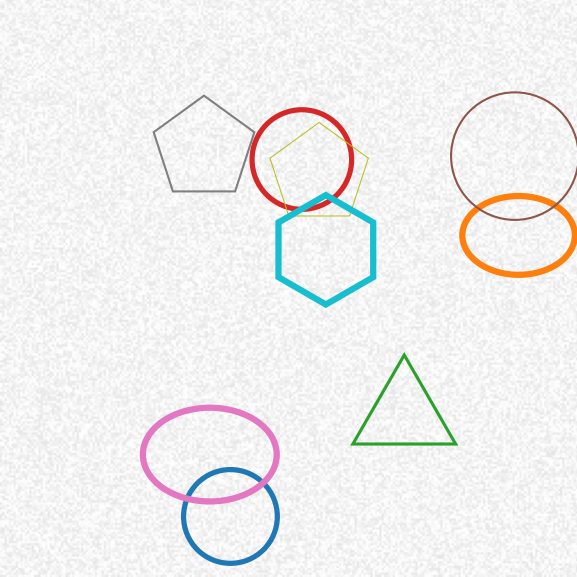[{"shape": "circle", "thickness": 2.5, "radius": 0.41, "center": [0.399, 0.105]}, {"shape": "oval", "thickness": 3, "radius": 0.49, "center": [0.898, 0.591]}, {"shape": "triangle", "thickness": 1.5, "radius": 0.51, "center": [0.7, 0.282]}, {"shape": "circle", "thickness": 2.5, "radius": 0.43, "center": [0.523, 0.723]}, {"shape": "circle", "thickness": 1, "radius": 0.55, "center": [0.892, 0.729]}, {"shape": "oval", "thickness": 3, "radius": 0.58, "center": [0.363, 0.212]}, {"shape": "pentagon", "thickness": 1, "radius": 0.46, "center": [0.353, 0.742]}, {"shape": "pentagon", "thickness": 0.5, "radius": 0.45, "center": [0.553, 0.698]}, {"shape": "hexagon", "thickness": 3, "radius": 0.47, "center": [0.564, 0.567]}]